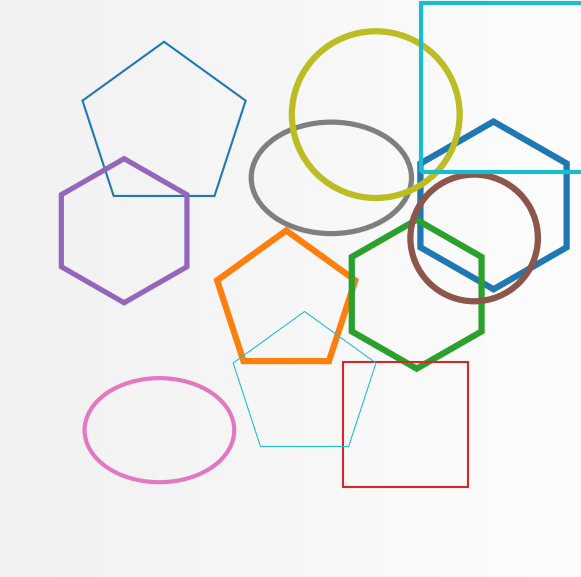[{"shape": "hexagon", "thickness": 3, "radius": 0.73, "center": [0.849, 0.643]}, {"shape": "pentagon", "thickness": 1, "radius": 0.74, "center": [0.282, 0.779]}, {"shape": "pentagon", "thickness": 3, "radius": 0.63, "center": [0.492, 0.475]}, {"shape": "hexagon", "thickness": 3, "radius": 0.64, "center": [0.717, 0.49]}, {"shape": "square", "thickness": 1, "radius": 0.54, "center": [0.698, 0.265]}, {"shape": "hexagon", "thickness": 2.5, "radius": 0.62, "center": [0.214, 0.6]}, {"shape": "circle", "thickness": 3, "radius": 0.55, "center": [0.816, 0.587]}, {"shape": "oval", "thickness": 2, "radius": 0.64, "center": [0.274, 0.254]}, {"shape": "oval", "thickness": 2.5, "radius": 0.69, "center": [0.57, 0.691]}, {"shape": "circle", "thickness": 3, "radius": 0.72, "center": [0.646, 0.801]}, {"shape": "pentagon", "thickness": 0.5, "radius": 0.65, "center": [0.524, 0.331]}, {"shape": "square", "thickness": 2, "radius": 0.73, "center": [0.87, 0.847]}]